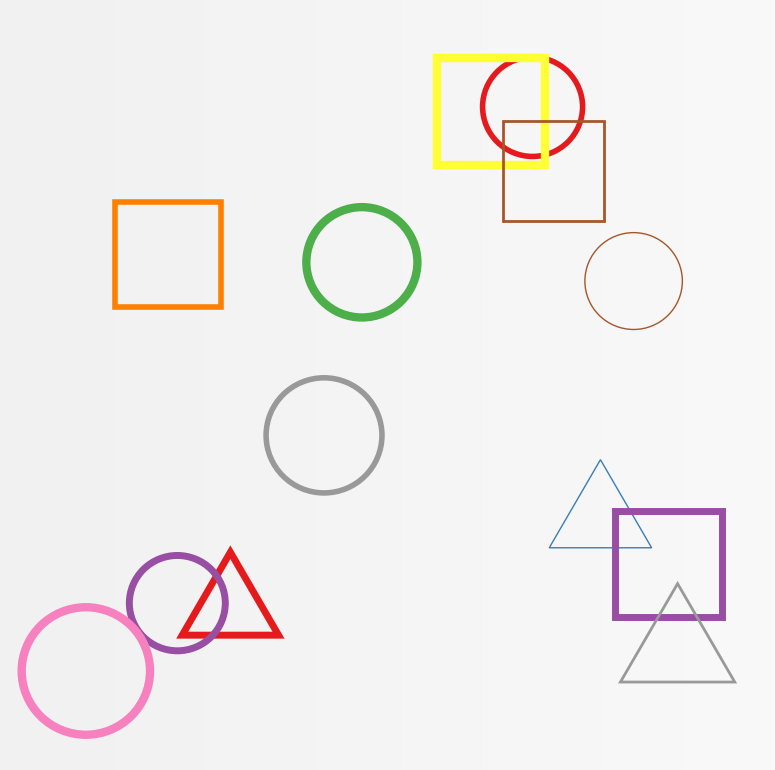[{"shape": "triangle", "thickness": 2.5, "radius": 0.36, "center": [0.297, 0.211]}, {"shape": "circle", "thickness": 2, "radius": 0.32, "center": [0.687, 0.861]}, {"shape": "triangle", "thickness": 0.5, "radius": 0.38, "center": [0.775, 0.327]}, {"shape": "circle", "thickness": 3, "radius": 0.36, "center": [0.467, 0.659]}, {"shape": "circle", "thickness": 2.5, "radius": 0.31, "center": [0.229, 0.217]}, {"shape": "square", "thickness": 2.5, "radius": 0.34, "center": [0.863, 0.267]}, {"shape": "square", "thickness": 2, "radius": 0.34, "center": [0.217, 0.67]}, {"shape": "square", "thickness": 3, "radius": 0.35, "center": [0.634, 0.855]}, {"shape": "square", "thickness": 1, "radius": 0.33, "center": [0.714, 0.778]}, {"shape": "circle", "thickness": 0.5, "radius": 0.31, "center": [0.818, 0.635]}, {"shape": "circle", "thickness": 3, "radius": 0.41, "center": [0.111, 0.129]}, {"shape": "triangle", "thickness": 1, "radius": 0.43, "center": [0.874, 0.157]}, {"shape": "circle", "thickness": 2, "radius": 0.37, "center": [0.418, 0.435]}]